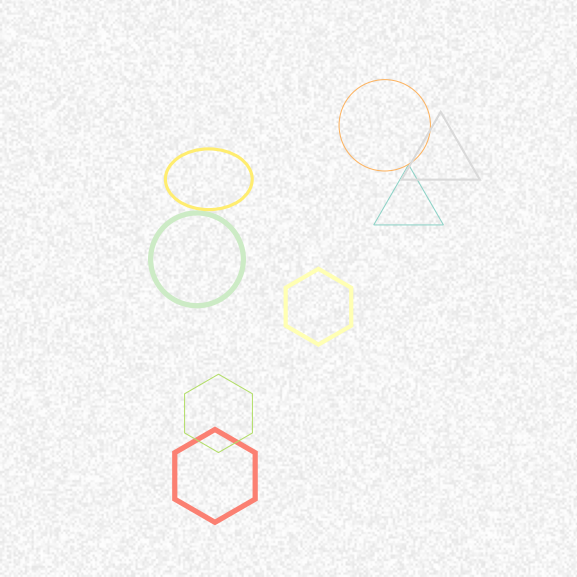[{"shape": "triangle", "thickness": 0.5, "radius": 0.35, "center": [0.707, 0.644]}, {"shape": "hexagon", "thickness": 2, "radius": 0.33, "center": [0.551, 0.468]}, {"shape": "hexagon", "thickness": 2.5, "radius": 0.4, "center": [0.372, 0.175]}, {"shape": "circle", "thickness": 0.5, "radius": 0.4, "center": [0.666, 0.782]}, {"shape": "hexagon", "thickness": 0.5, "radius": 0.34, "center": [0.378, 0.283]}, {"shape": "triangle", "thickness": 1, "radius": 0.39, "center": [0.763, 0.727]}, {"shape": "circle", "thickness": 2.5, "radius": 0.4, "center": [0.341, 0.55]}, {"shape": "oval", "thickness": 1.5, "radius": 0.38, "center": [0.362, 0.689]}]